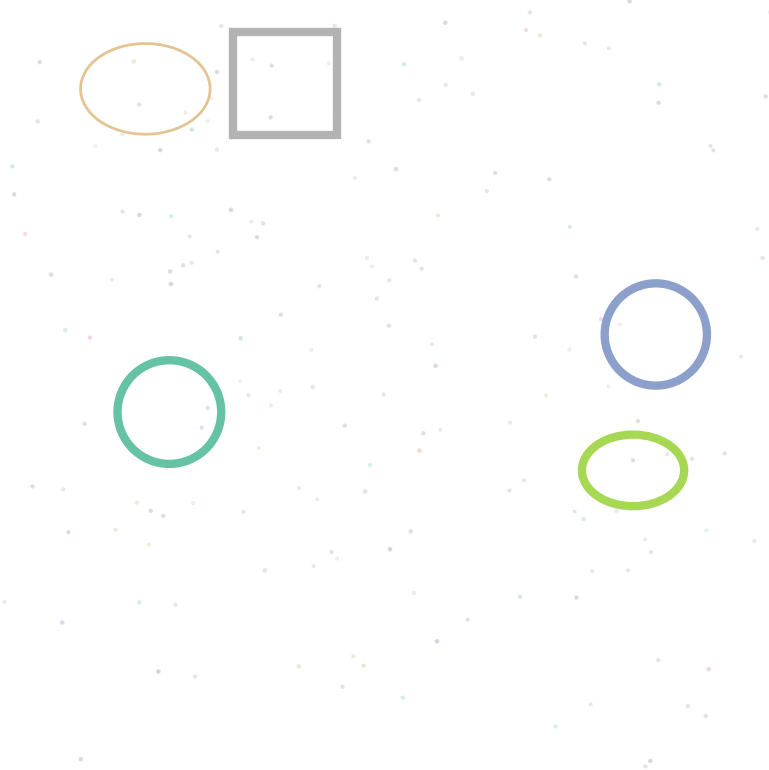[{"shape": "circle", "thickness": 3, "radius": 0.34, "center": [0.22, 0.465]}, {"shape": "circle", "thickness": 3, "radius": 0.33, "center": [0.852, 0.566]}, {"shape": "oval", "thickness": 3, "radius": 0.33, "center": [0.822, 0.389]}, {"shape": "oval", "thickness": 1, "radius": 0.42, "center": [0.189, 0.885]}, {"shape": "square", "thickness": 3, "radius": 0.34, "center": [0.37, 0.892]}]